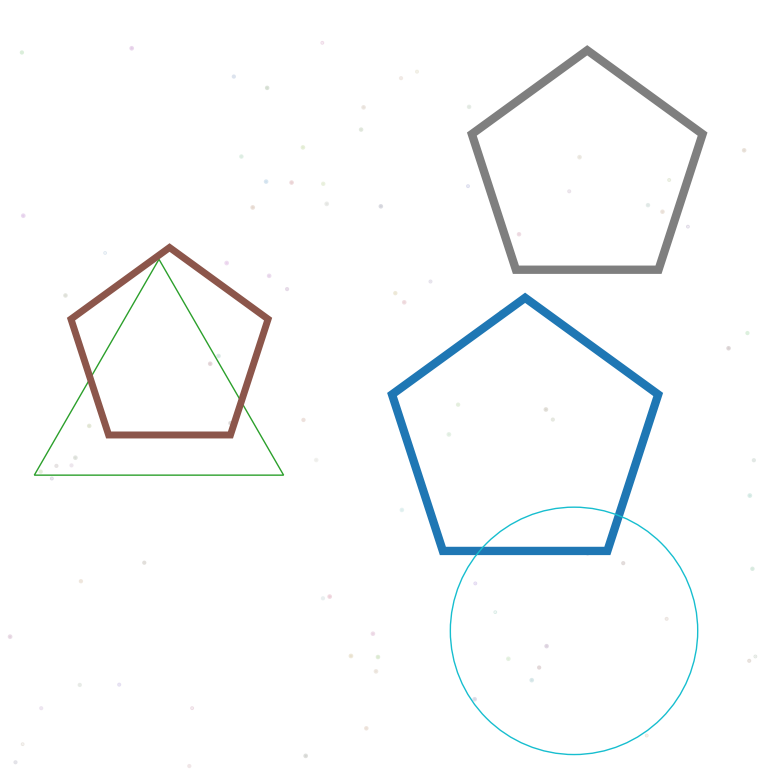[{"shape": "pentagon", "thickness": 3, "radius": 0.91, "center": [0.682, 0.432]}, {"shape": "triangle", "thickness": 0.5, "radius": 0.93, "center": [0.206, 0.476]}, {"shape": "pentagon", "thickness": 2.5, "radius": 0.67, "center": [0.22, 0.544]}, {"shape": "pentagon", "thickness": 3, "radius": 0.79, "center": [0.763, 0.777]}, {"shape": "circle", "thickness": 0.5, "radius": 0.8, "center": [0.745, 0.181]}]